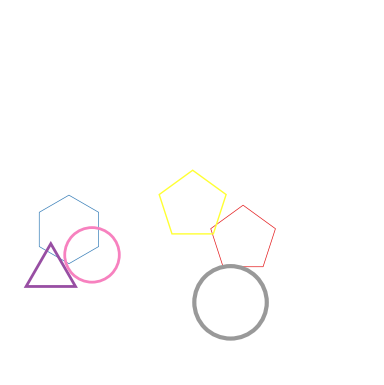[{"shape": "pentagon", "thickness": 0.5, "radius": 0.44, "center": [0.631, 0.379]}, {"shape": "hexagon", "thickness": 0.5, "radius": 0.45, "center": [0.179, 0.404]}, {"shape": "triangle", "thickness": 2, "radius": 0.37, "center": [0.132, 0.293]}, {"shape": "pentagon", "thickness": 1, "radius": 0.46, "center": [0.5, 0.466]}, {"shape": "circle", "thickness": 2, "radius": 0.35, "center": [0.239, 0.338]}, {"shape": "circle", "thickness": 3, "radius": 0.47, "center": [0.599, 0.215]}]